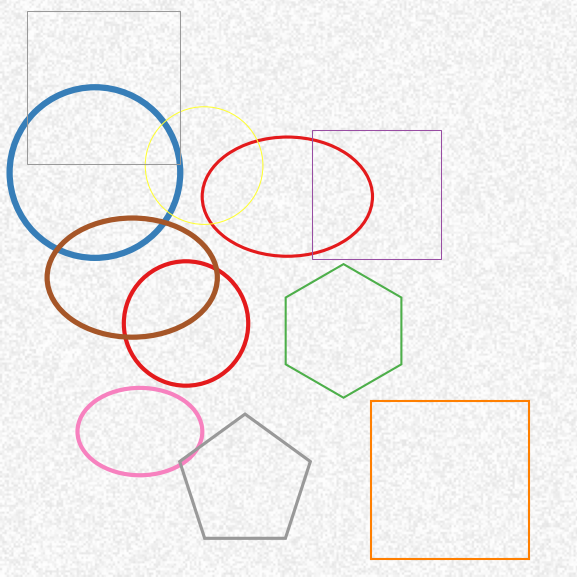[{"shape": "oval", "thickness": 1.5, "radius": 0.74, "center": [0.498, 0.659]}, {"shape": "circle", "thickness": 2, "radius": 0.54, "center": [0.322, 0.439]}, {"shape": "circle", "thickness": 3, "radius": 0.74, "center": [0.164, 0.7]}, {"shape": "hexagon", "thickness": 1, "radius": 0.58, "center": [0.595, 0.426]}, {"shape": "square", "thickness": 0.5, "radius": 0.56, "center": [0.652, 0.662]}, {"shape": "square", "thickness": 1, "radius": 0.69, "center": [0.779, 0.168]}, {"shape": "circle", "thickness": 0.5, "radius": 0.51, "center": [0.353, 0.712]}, {"shape": "oval", "thickness": 2.5, "radius": 0.74, "center": [0.229, 0.518]}, {"shape": "oval", "thickness": 2, "radius": 0.54, "center": [0.242, 0.252]}, {"shape": "pentagon", "thickness": 1.5, "radius": 0.59, "center": [0.424, 0.163]}, {"shape": "square", "thickness": 0.5, "radius": 0.66, "center": [0.179, 0.847]}]